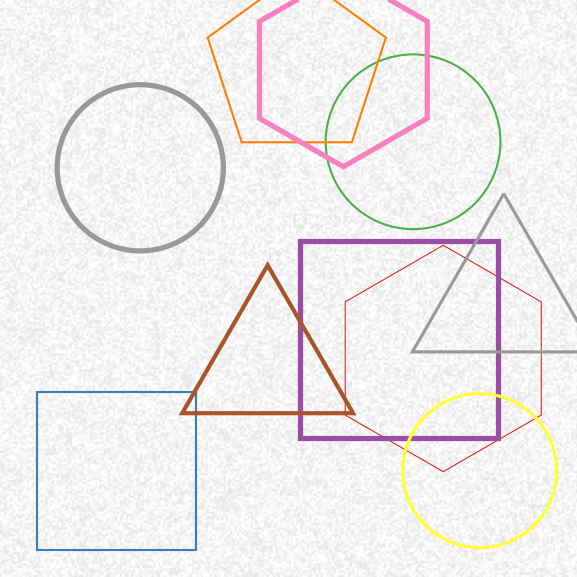[{"shape": "hexagon", "thickness": 0.5, "radius": 0.98, "center": [0.768, 0.378]}, {"shape": "square", "thickness": 1, "radius": 0.69, "center": [0.201, 0.184]}, {"shape": "circle", "thickness": 1, "radius": 0.76, "center": [0.715, 0.754]}, {"shape": "square", "thickness": 2.5, "radius": 0.86, "center": [0.691, 0.411]}, {"shape": "pentagon", "thickness": 1, "radius": 0.81, "center": [0.514, 0.884]}, {"shape": "circle", "thickness": 1.5, "radius": 0.67, "center": [0.831, 0.184]}, {"shape": "triangle", "thickness": 2, "radius": 0.85, "center": [0.463, 0.369]}, {"shape": "hexagon", "thickness": 2.5, "radius": 0.84, "center": [0.595, 0.878]}, {"shape": "circle", "thickness": 2.5, "radius": 0.72, "center": [0.243, 0.709]}, {"shape": "triangle", "thickness": 1.5, "radius": 0.91, "center": [0.872, 0.481]}]